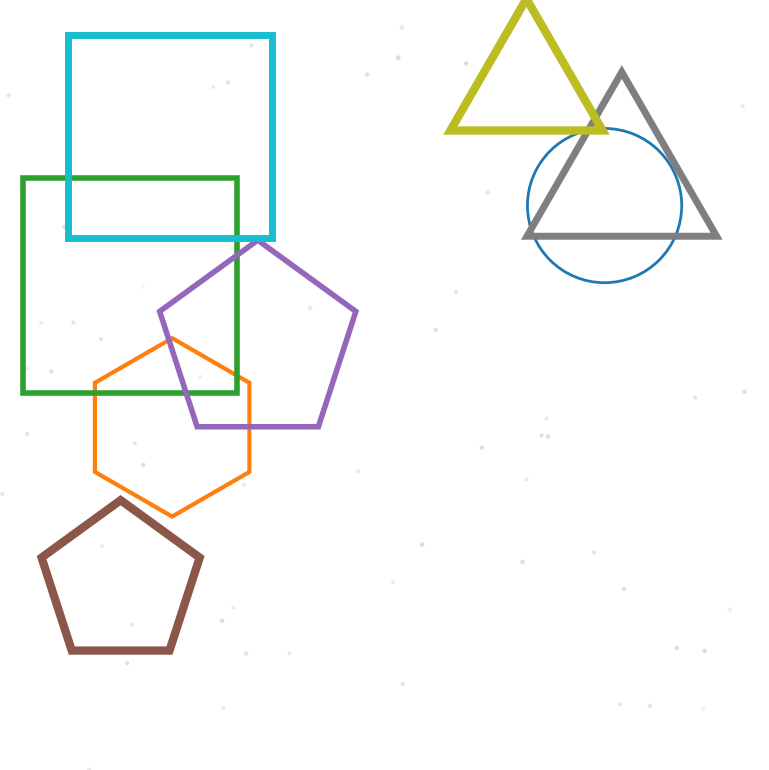[{"shape": "circle", "thickness": 1, "radius": 0.5, "center": [0.785, 0.733]}, {"shape": "hexagon", "thickness": 1.5, "radius": 0.58, "center": [0.224, 0.445]}, {"shape": "square", "thickness": 2, "radius": 0.7, "center": [0.169, 0.629]}, {"shape": "pentagon", "thickness": 2, "radius": 0.67, "center": [0.335, 0.554]}, {"shape": "pentagon", "thickness": 3, "radius": 0.54, "center": [0.157, 0.242]}, {"shape": "triangle", "thickness": 2.5, "radius": 0.71, "center": [0.808, 0.764]}, {"shape": "triangle", "thickness": 3, "radius": 0.57, "center": [0.684, 0.888]}, {"shape": "square", "thickness": 2.5, "radius": 0.66, "center": [0.221, 0.823]}]